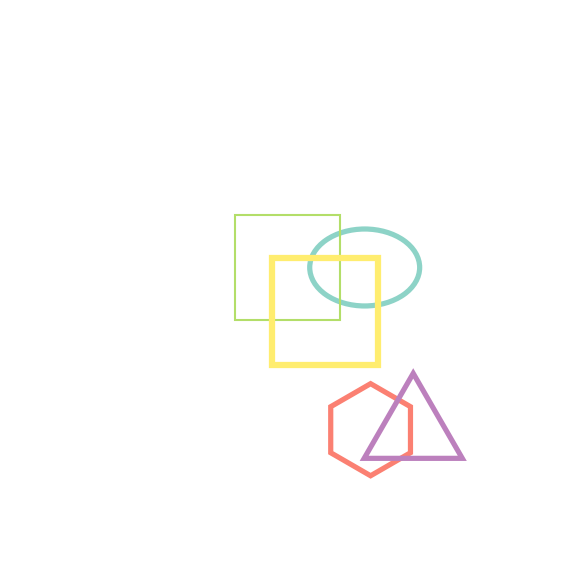[{"shape": "oval", "thickness": 2.5, "radius": 0.48, "center": [0.631, 0.536]}, {"shape": "hexagon", "thickness": 2.5, "radius": 0.4, "center": [0.642, 0.255]}, {"shape": "square", "thickness": 1, "radius": 0.46, "center": [0.498, 0.536]}, {"shape": "triangle", "thickness": 2.5, "radius": 0.49, "center": [0.716, 0.255]}, {"shape": "square", "thickness": 3, "radius": 0.46, "center": [0.563, 0.459]}]